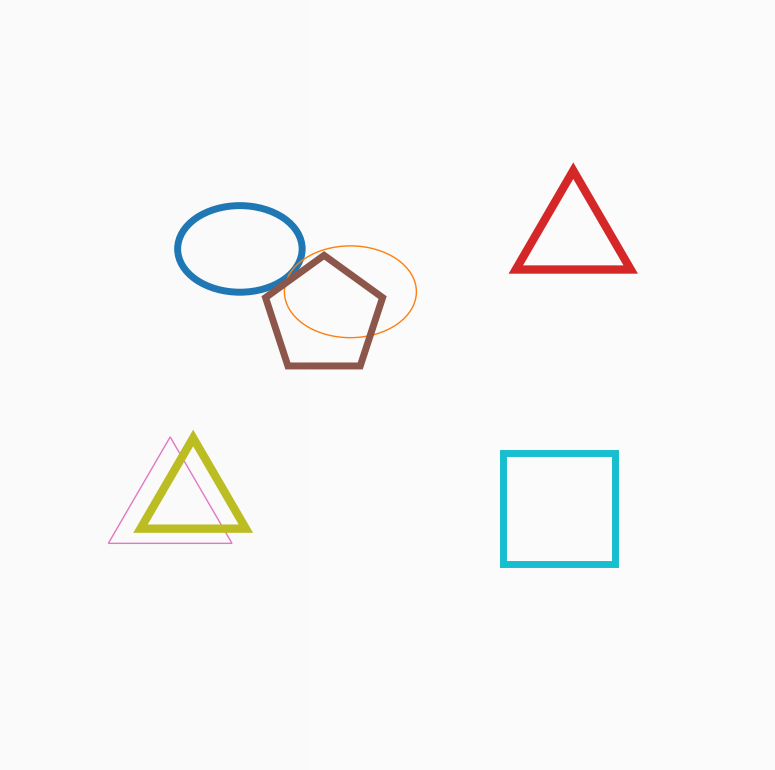[{"shape": "oval", "thickness": 2.5, "radius": 0.4, "center": [0.31, 0.677]}, {"shape": "oval", "thickness": 0.5, "radius": 0.43, "center": [0.452, 0.621]}, {"shape": "triangle", "thickness": 3, "radius": 0.43, "center": [0.74, 0.693]}, {"shape": "pentagon", "thickness": 2.5, "radius": 0.4, "center": [0.418, 0.589]}, {"shape": "triangle", "thickness": 0.5, "radius": 0.46, "center": [0.22, 0.34]}, {"shape": "triangle", "thickness": 3, "radius": 0.39, "center": [0.249, 0.353]}, {"shape": "square", "thickness": 2.5, "radius": 0.36, "center": [0.722, 0.339]}]